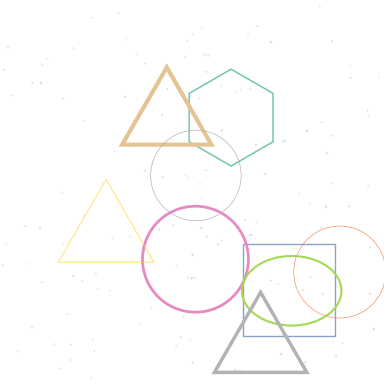[{"shape": "hexagon", "thickness": 1, "radius": 0.63, "center": [0.6, 0.695]}, {"shape": "circle", "thickness": 0.5, "radius": 0.6, "center": [0.882, 0.293]}, {"shape": "square", "thickness": 1, "radius": 0.6, "center": [0.751, 0.247]}, {"shape": "circle", "thickness": 2, "radius": 0.69, "center": [0.508, 0.327]}, {"shape": "oval", "thickness": 1.5, "radius": 0.65, "center": [0.758, 0.245]}, {"shape": "triangle", "thickness": 0.5, "radius": 0.72, "center": [0.276, 0.391]}, {"shape": "triangle", "thickness": 3, "radius": 0.67, "center": [0.433, 0.691]}, {"shape": "triangle", "thickness": 2.5, "radius": 0.69, "center": [0.677, 0.102]}, {"shape": "circle", "thickness": 0.5, "radius": 0.59, "center": [0.509, 0.544]}]